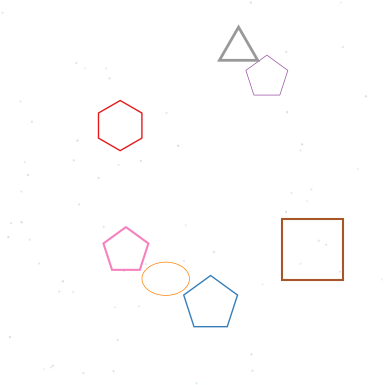[{"shape": "hexagon", "thickness": 1, "radius": 0.33, "center": [0.312, 0.674]}, {"shape": "pentagon", "thickness": 1, "radius": 0.37, "center": [0.547, 0.211]}, {"shape": "pentagon", "thickness": 0.5, "radius": 0.29, "center": [0.693, 0.799]}, {"shape": "oval", "thickness": 0.5, "radius": 0.31, "center": [0.43, 0.276]}, {"shape": "square", "thickness": 1.5, "radius": 0.4, "center": [0.812, 0.352]}, {"shape": "pentagon", "thickness": 1.5, "radius": 0.31, "center": [0.327, 0.349]}, {"shape": "triangle", "thickness": 2, "radius": 0.29, "center": [0.62, 0.872]}]